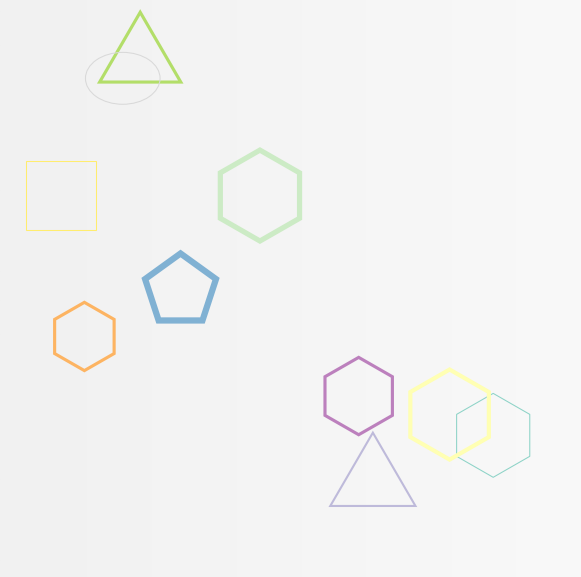[{"shape": "hexagon", "thickness": 0.5, "radius": 0.36, "center": [0.849, 0.245]}, {"shape": "hexagon", "thickness": 2, "radius": 0.39, "center": [0.773, 0.281]}, {"shape": "triangle", "thickness": 1, "radius": 0.42, "center": [0.641, 0.165]}, {"shape": "pentagon", "thickness": 3, "radius": 0.32, "center": [0.311, 0.496]}, {"shape": "hexagon", "thickness": 1.5, "radius": 0.3, "center": [0.145, 0.416]}, {"shape": "triangle", "thickness": 1.5, "radius": 0.4, "center": [0.241, 0.897]}, {"shape": "oval", "thickness": 0.5, "radius": 0.32, "center": [0.211, 0.864]}, {"shape": "hexagon", "thickness": 1.5, "radius": 0.33, "center": [0.617, 0.313]}, {"shape": "hexagon", "thickness": 2.5, "radius": 0.39, "center": [0.447, 0.661]}, {"shape": "square", "thickness": 0.5, "radius": 0.3, "center": [0.105, 0.66]}]